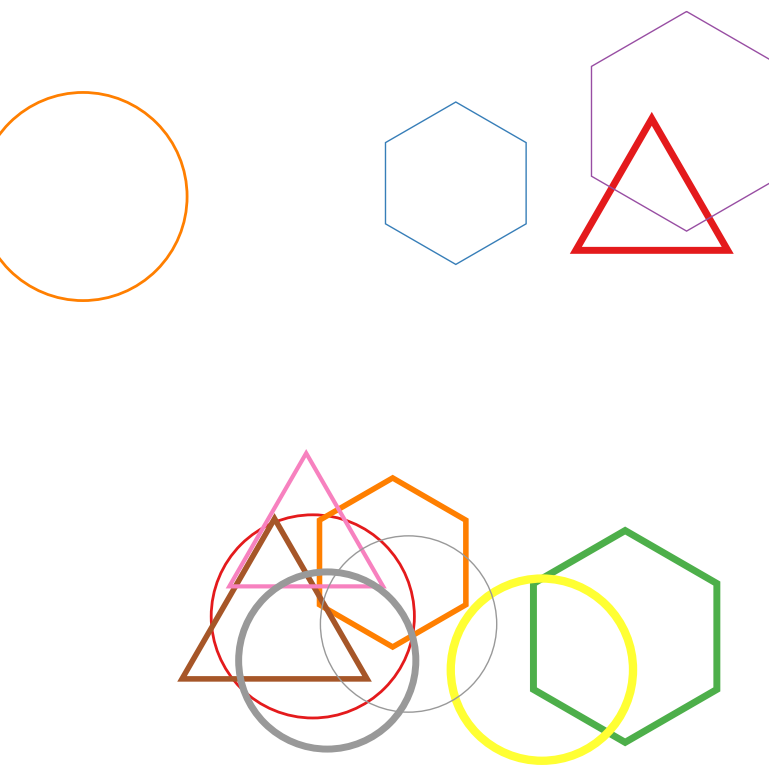[{"shape": "triangle", "thickness": 2.5, "radius": 0.57, "center": [0.846, 0.732]}, {"shape": "circle", "thickness": 1, "radius": 0.66, "center": [0.406, 0.199]}, {"shape": "hexagon", "thickness": 0.5, "radius": 0.53, "center": [0.592, 0.762]}, {"shape": "hexagon", "thickness": 2.5, "radius": 0.69, "center": [0.812, 0.173]}, {"shape": "hexagon", "thickness": 0.5, "radius": 0.71, "center": [0.892, 0.842]}, {"shape": "hexagon", "thickness": 2, "radius": 0.55, "center": [0.51, 0.27]}, {"shape": "circle", "thickness": 1, "radius": 0.68, "center": [0.108, 0.745]}, {"shape": "circle", "thickness": 3, "radius": 0.59, "center": [0.704, 0.13]}, {"shape": "triangle", "thickness": 2, "radius": 0.69, "center": [0.357, 0.188]}, {"shape": "triangle", "thickness": 1.5, "radius": 0.58, "center": [0.398, 0.296]}, {"shape": "circle", "thickness": 0.5, "radius": 0.57, "center": [0.531, 0.19]}, {"shape": "circle", "thickness": 2.5, "radius": 0.58, "center": [0.425, 0.142]}]